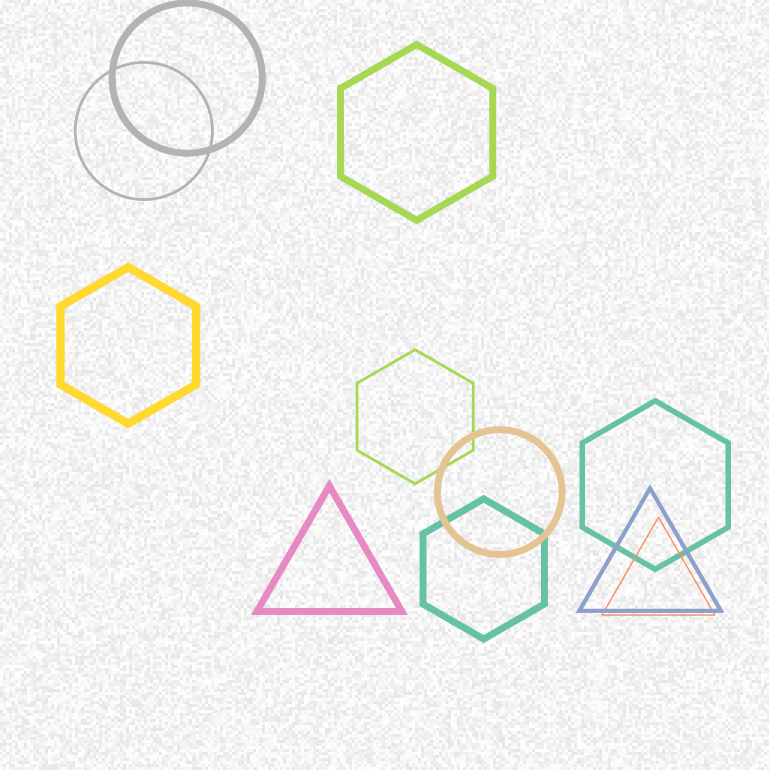[{"shape": "hexagon", "thickness": 2, "radius": 0.55, "center": [0.851, 0.37]}, {"shape": "hexagon", "thickness": 2.5, "radius": 0.46, "center": [0.628, 0.261]}, {"shape": "triangle", "thickness": 0.5, "radius": 0.42, "center": [0.855, 0.244]}, {"shape": "triangle", "thickness": 1.5, "radius": 0.53, "center": [0.844, 0.26]}, {"shape": "triangle", "thickness": 2.5, "radius": 0.54, "center": [0.428, 0.26]}, {"shape": "hexagon", "thickness": 2.5, "radius": 0.57, "center": [0.541, 0.828]}, {"shape": "hexagon", "thickness": 1, "radius": 0.44, "center": [0.539, 0.459]}, {"shape": "hexagon", "thickness": 3, "radius": 0.51, "center": [0.167, 0.551]}, {"shape": "circle", "thickness": 2.5, "radius": 0.41, "center": [0.649, 0.361]}, {"shape": "circle", "thickness": 2.5, "radius": 0.49, "center": [0.243, 0.899]}, {"shape": "circle", "thickness": 1, "radius": 0.45, "center": [0.187, 0.83]}]